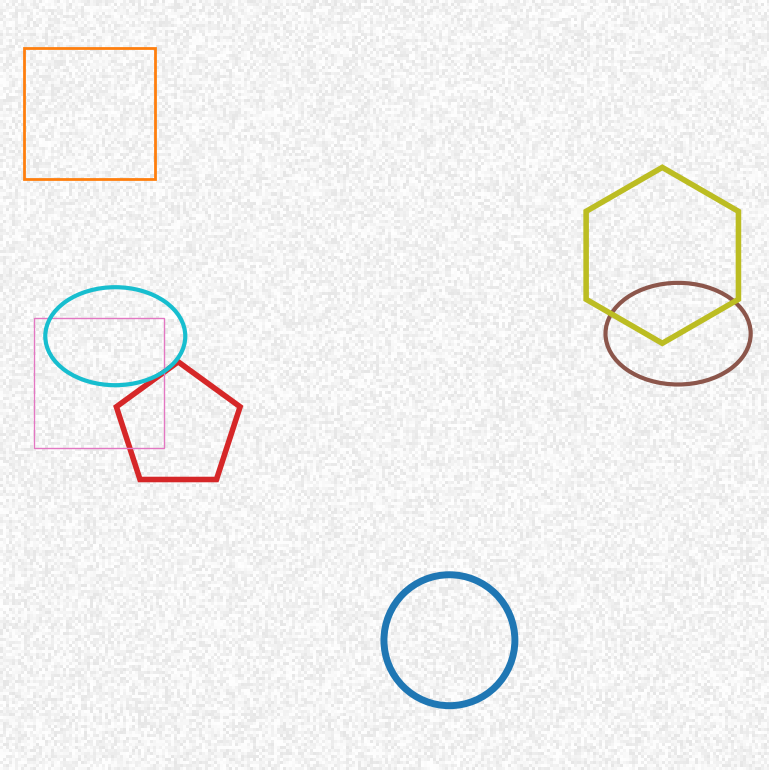[{"shape": "circle", "thickness": 2.5, "radius": 0.43, "center": [0.584, 0.169]}, {"shape": "square", "thickness": 1, "radius": 0.43, "center": [0.116, 0.853]}, {"shape": "pentagon", "thickness": 2, "radius": 0.42, "center": [0.231, 0.446]}, {"shape": "oval", "thickness": 1.5, "radius": 0.47, "center": [0.881, 0.567]}, {"shape": "square", "thickness": 0.5, "radius": 0.42, "center": [0.128, 0.502]}, {"shape": "hexagon", "thickness": 2, "radius": 0.57, "center": [0.86, 0.668]}, {"shape": "oval", "thickness": 1.5, "radius": 0.45, "center": [0.15, 0.563]}]